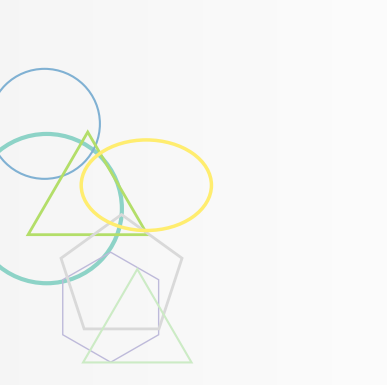[{"shape": "circle", "thickness": 3, "radius": 0.97, "center": [0.121, 0.458]}, {"shape": "hexagon", "thickness": 1, "radius": 0.71, "center": [0.286, 0.202]}, {"shape": "circle", "thickness": 1.5, "radius": 0.71, "center": [0.115, 0.678]}, {"shape": "triangle", "thickness": 2, "radius": 0.89, "center": [0.226, 0.479]}, {"shape": "pentagon", "thickness": 2, "radius": 0.82, "center": [0.314, 0.279]}, {"shape": "triangle", "thickness": 1.5, "radius": 0.81, "center": [0.354, 0.139]}, {"shape": "oval", "thickness": 2.5, "radius": 0.84, "center": [0.378, 0.519]}]